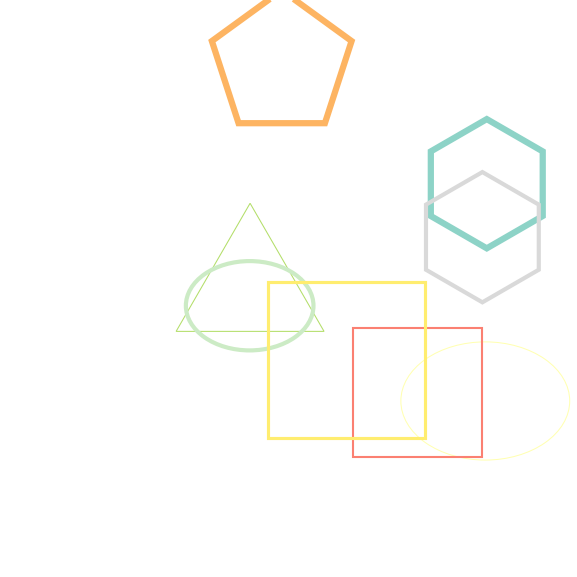[{"shape": "hexagon", "thickness": 3, "radius": 0.56, "center": [0.843, 0.681]}, {"shape": "oval", "thickness": 0.5, "radius": 0.73, "center": [0.84, 0.305]}, {"shape": "square", "thickness": 1, "radius": 0.55, "center": [0.723, 0.32]}, {"shape": "pentagon", "thickness": 3, "radius": 0.64, "center": [0.488, 0.889]}, {"shape": "triangle", "thickness": 0.5, "radius": 0.74, "center": [0.433, 0.499]}, {"shape": "hexagon", "thickness": 2, "radius": 0.56, "center": [0.835, 0.588]}, {"shape": "oval", "thickness": 2, "radius": 0.55, "center": [0.432, 0.47]}, {"shape": "square", "thickness": 1.5, "radius": 0.68, "center": [0.6, 0.376]}]